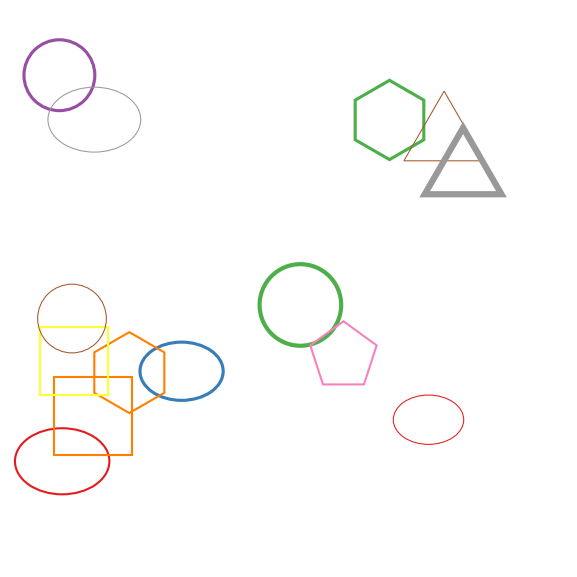[{"shape": "oval", "thickness": 1, "radius": 0.41, "center": [0.108, 0.2]}, {"shape": "oval", "thickness": 0.5, "radius": 0.3, "center": [0.742, 0.272]}, {"shape": "oval", "thickness": 1.5, "radius": 0.36, "center": [0.314, 0.356]}, {"shape": "circle", "thickness": 2, "radius": 0.35, "center": [0.52, 0.471]}, {"shape": "hexagon", "thickness": 1.5, "radius": 0.34, "center": [0.674, 0.791]}, {"shape": "circle", "thickness": 1.5, "radius": 0.31, "center": [0.103, 0.869]}, {"shape": "hexagon", "thickness": 1, "radius": 0.35, "center": [0.224, 0.354]}, {"shape": "square", "thickness": 1, "radius": 0.34, "center": [0.161, 0.279]}, {"shape": "square", "thickness": 1, "radius": 0.29, "center": [0.128, 0.374]}, {"shape": "triangle", "thickness": 0.5, "radius": 0.4, "center": [0.769, 0.761]}, {"shape": "circle", "thickness": 0.5, "radius": 0.3, "center": [0.125, 0.448]}, {"shape": "pentagon", "thickness": 1, "radius": 0.3, "center": [0.595, 0.382]}, {"shape": "oval", "thickness": 0.5, "radius": 0.4, "center": [0.163, 0.792]}, {"shape": "triangle", "thickness": 3, "radius": 0.38, "center": [0.802, 0.701]}]